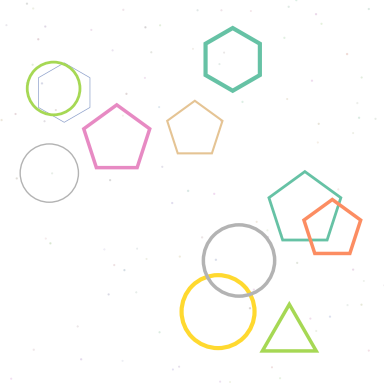[{"shape": "hexagon", "thickness": 3, "radius": 0.41, "center": [0.604, 0.846]}, {"shape": "pentagon", "thickness": 2, "radius": 0.49, "center": [0.792, 0.456]}, {"shape": "pentagon", "thickness": 2.5, "radius": 0.39, "center": [0.863, 0.404]}, {"shape": "hexagon", "thickness": 0.5, "radius": 0.39, "center": [0.167, 0.76]}, {"shape": "pentagon", "thickness": 2.5, "radius": 0.45, "center": [0.303, 0.637]}, {"shape": "circle", "thickness": 2, "radius": 0.34, "center": [0.139, 0.77]}, {"shape": "triangle", "thickness": 2.5, "radius": 0.4, "center": [0.751, 0.129]}, {"shape": "circle", "thickness": 3, "radius": 0.47, "center": [0.566, 0.191]}, {"shape": "pentagon", "thickness": 1.5, "radius": 0.38, "center": [0.506, 0.663]}, {"shape": "circle", "thickness": 1, "radius": 0.38, "center": [0.128, 0.55]}, {"shape": "circle", "thickness": 2.5, "radius": 0.46, "center": [0.621, 0.323]}]